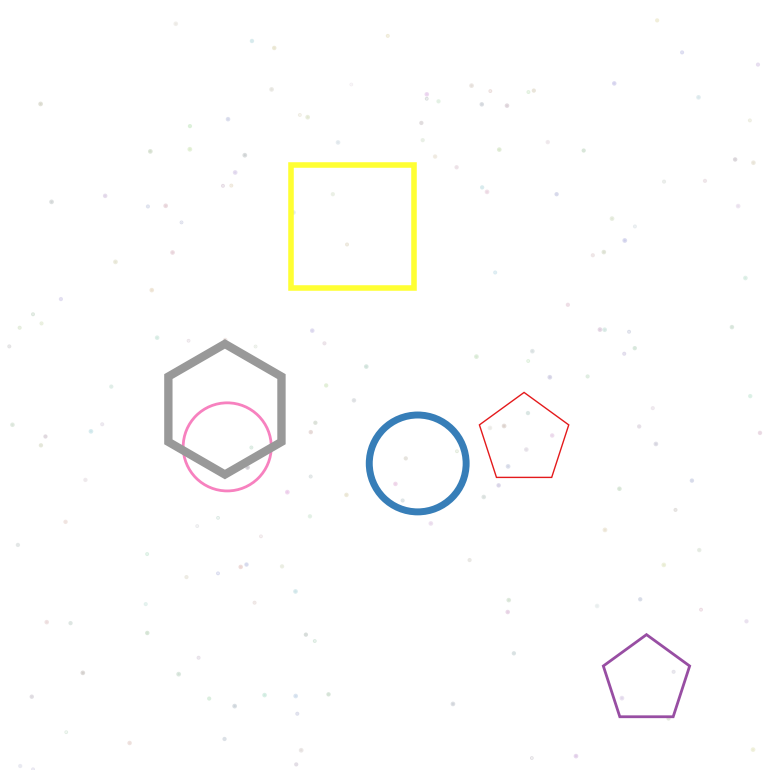[{"shape": "pentagon", "thickness": 0.5, "radius": 0.3, "center": [0.681, 0.429]}, {"shape": "circle", "thickness": 2.5, "radius": 0.31, "center": [0.542, 0.398]}, {"shape": "pentagon", "thickness": 1, "radius": 0.29, "center": [0.84, 0.117]}, {"shape": "square", "thickness": 2, "radius": 0.4, "center": [0.458, 0.706]}, {"shape": "circle", "thickness": 1, "radius": 0.29, "center": [0.295, 0.42]}, {"shape": "hexagon", "thickness": 3, "radius": 0.42, "center": [0.292, 0.469]}]